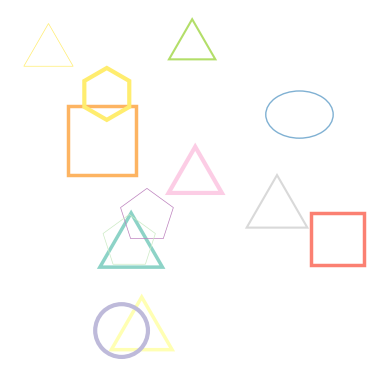[{"shape": "triangle", "thickness": 2.5, "radius": 0.47, "center": [0.341, 0.353]}, {"shape": "triangle", "thickness": 2.5, "radius": 0.46, "center": [0.368, 0.137]}, {"shape": "circle", "thickness": 3, "radius": 0.34, "center": [0.316, 0.141]}, {"shape": "square", "thickness": 2.5, "radius": 0.34, "center": [0.876, 0.379]}, {"shape": "oval", "thickness": 1, "radius": 0.44, "center": [0.778, 0.702]}, {"shape": "square", "thickness": 2.5, "radius": 0.45, "center": [0.265, 0.635]}, {"shape": "triangle", "thickness": 1.5, "radius": 0.35, "center": [0.499, 0.881]}, {"shape": "triangle", "thickness": 3, "radius": 0.4, "center": [0.507, 0.539]}, {"shape": "triangle", "thickness": 1.5, "radius": 0.46, "center": [0.72, 0.454]}, {"shape": "pentagon", "thickness": 0.5, "radius": 0.36, "center": [0.382, 0.439]}, {"shape": "pentagon", "thickness": 0.5, "radius": 0.36, "center": [0.336, 0.371]}, {"shape": "triangle", "thickness": 0.5, "radius": 0.37, "center": [0.126, 0.865]}, {"shape": "hexagon", "thickness": 3, "radius": 0.34, "center": [0.277, 0.756]}]